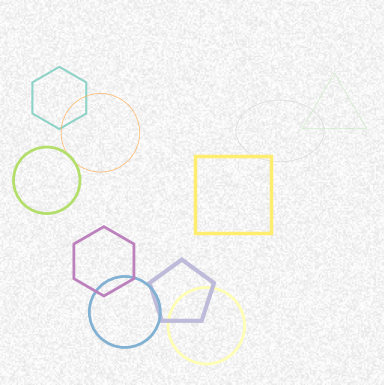[{"shape": "hexagon", "thickness": 1.5, "radius": 0.4, "center": [0.154, 0.746]}, {"shape": "circle", "thickness": 2, "radius": 0.5, "center": [0.536, 0.154]}, {"shape": "pentagon", "thickness": 3, "radius": 0.44, "center": [0.472, 0.238]}, {"shape": "circle", "thickness": 2, "radius": 0.46, "center": [0.324, 0.19]}, {"shape": "circle", "thickness": 0.5, "radius": 0.51, "center": [0.261, 0.655]}, {"shape": "circle", "thickness": 2, "radius": 0.43, "center": [0.121, 0.532]}, {"shape": "oval", "thickness": 0.5, "radius": 0.57, "center": [0.727, 0.66]}, {"shape": "hexagon", "thickness": 2, "radius": 0.45, "center": [0.27, 0.321]}, {"shape": "triangle", "thickness": 0.5, "radius": 0.48, "center": [0.869, 0.714]}, {"shape": "square", "thickness": 2.5, "radius": 0.5, "center": [0.605, 0.494]}]